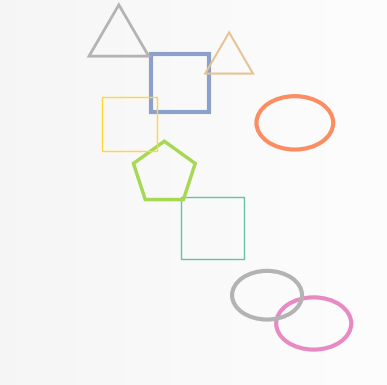[{"shape": "square", "thickness": 1, "radius": 0.4, "center": [0.549, 0.408]}, {"shape": "oval", "thickness": 3, "radius": 0.5, "center": [0.761, 0.681]}, {"shape": "square", "thickness": 3, "radius": 0.37, "center": [0.464, 0.785]}, {"shape": "oval", "thickness": 3, "radius": 0.48, "center": [0.81, 0.16]}, {"shape": "pentagon", "thickness": 2.5, "radius": 0.42, "center": [0.424, 0.549]}, {"shape": "square", "thickness": 1, "radius": 0.35, "center": [0.334, 0.677]}, {"shape": "triangle", "thickness": 1.5, "radius": 0.36, "center": [0.591, 0.844]}, {"shape": "oval", "thickness": 3, "radius": 0.45, "center": [0.689, 0.233]}, {"shape": "triangle", "thickness": 2, "radius": 0.44, "center": [0.307, 0.899]}]